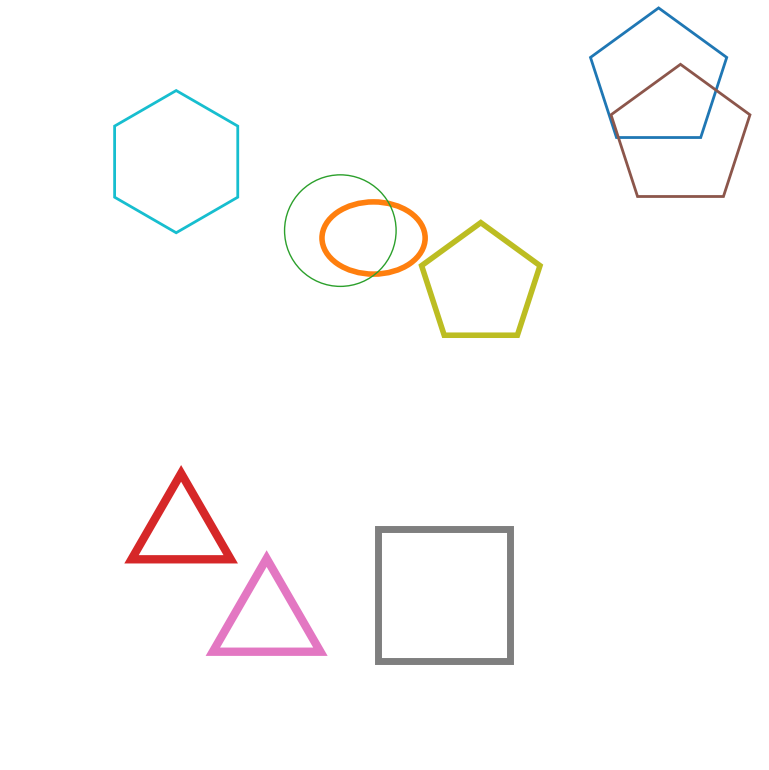[{"shape": "pentagon", "thickness": 1, "radius": 0.47, "center": [0.855, 0.897]}, {"shape": "oval", "thickness": 2, "radius": 0.33, "center": [0.485, 0.691]}, {"shape": "circle", "thickness": 0.5, "radius": 0.36, "center": [0.442, 0.701]}, {"shape": "triangle", "thickness": 3, "radius": 0.37, "center": [0.235, 0.311]}, {"shape": "pentagon", "thickness": 1, "radius": 0.47, "center": [0.884, 0.822]}, {"shape": "triangle", "thickness": 3, "radius": 0.4, "center": [0.346, 0.194]}, {"shape": "square", "thickness": 2.5, "radius": 0.43, "center": [0.577, 0.228]}, {"shape": "pentagon", "thickness": 2, "radius": 0.4, "center": [0.624, 0.63]}, {"shape": "hexagon", "thickness": 1, "radius": 0.46, "center": [0.229, 0.79]}]